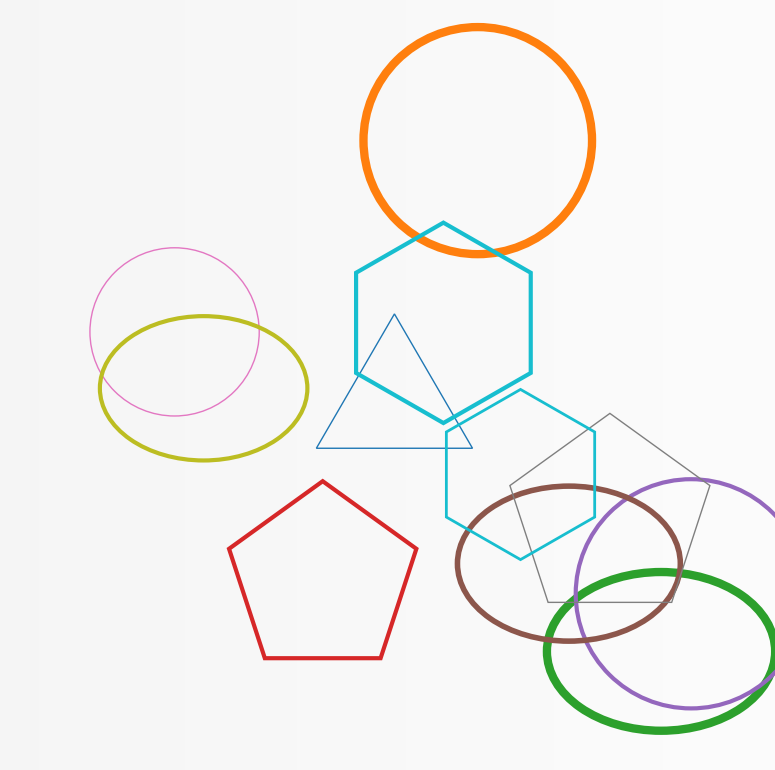[{"shape": "triangle", "thickness": 0.5, "radius": 0.58, "center": [0.509, 0.476]}, {"shape": "circle", "thickness": 3, "radius": 0.74, "center": [0.616, 0.817]}, {"shape": "oval", "thickness": 3, "radius": 0.74, "center": [0.853, 0.154]}, {"shape": "pentagon", "thickness": 1.5, "radius": 0.64, "center": [0.416, 0.248]}, {"shape": "circle", "thickness": 1.5, "radius": 0.74, "center": [0.892, 0.229]}, {"shape": "oval", "thickness": 2, "radius": 0.72, "center": [0.734, 0.268]}, {"shape": "circle", "thickness": 0.5, "radius": 0.55, "center": [0.225, 0.569]}, {"shape": "pentagon", "thickness": 0.5, "radius": 0.68, "center": [0.787, 0.327]}, {"shape": "oval", "thickness": 1.5, "radius": 0.67, "center": [0.263, 0.496]}, {"shape": "hexagon", "thickness": 1.5, "radius": 0.65, "center": [0.572, 0.581]}, {"shape": "hexagon", "thickness": 1, "radius": 0.55, "center": [0.672, 0.384]}]